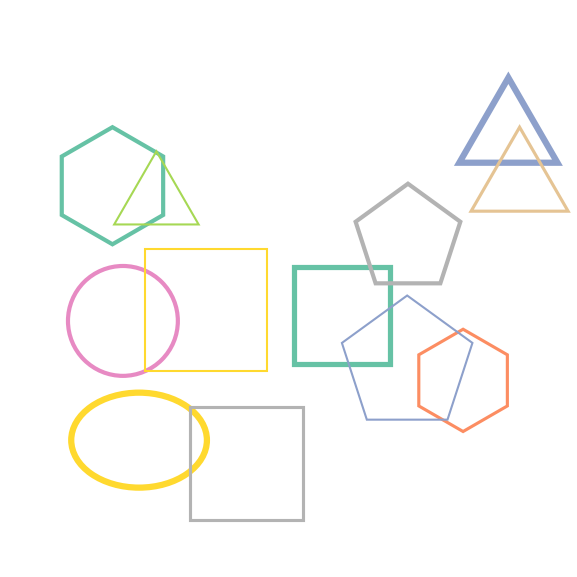[{"shape": "square", "thickness": 2.5, "radius": 0.42, "center": [0.592, 0.453]}, {"shape": "hexagon", "thickness": 2, "radius": 0.51, "center": [0.195, 0.678]}, {"shape": "hexagon", "thickness": 1.5, "radius": 0.44, "center": [0.802, 0.34]}, {"shape": "triangle", "thickness": 3, "radius": 0.49, "center": [0.88, 0.766]}, {"shape": "pentagon", "thickness": 1, "radius": 0.59, "center": [0.705, 0.369]}, {"shape": "circle", "thickness": 2, "radius": 0.48, "center": [0.213, 0.443]}, {"shape": "triangle", "thickness": 1, "radius": 0.42, "center": [0.271, 0.653]}, {"shape": "oval", "thickness": 3, "radius": 0.59, "center": [0.241, 0.237]}, {"shape": "square", "thickness": 1, "radius": 0.53, "center": [0.357, 0.463]}, {"shape": "triangle", "thickness": 1.5, "radius": 0.48, "center": [0.9, 0.682]}, {"shape": "square", "thickness": 1.5, "radius": 0.49, "center": [0.427, 0.197]}, {"shape": "pentagon", "thickness": 2, "radius": 0.48, "center": [0.706, 0.586]}]